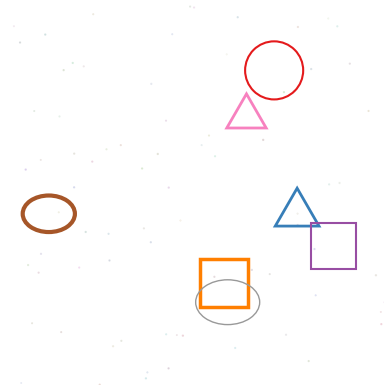[{"shape": "circle", "thickness": 1.5, "radius": 0.38, "center": [0.712, 0.817]}, {"shape": "triangle", "thickness": 2, "radius": 0.33, "center": [0.772, 0.446]}, {"shape": "square", "thickness": 1.5, "radius": 0.29, "center": [0.865, 0.361]}, {"shape": "square", "thickness": 2.5, "radius": 0.31, "center": [0.581, 0.264]}, {"shape": "oval", "thickness": 3, "radius": 0.34, "center": [0.127, 0.445]}, {"shape": "triangle", "thickness": 2, "radius": 0.3, "center": [0.64, 0.697]}, {"shape": "oval", "thickness": 1, "radius": 0.42, "center": [0.591, 0.215]}]